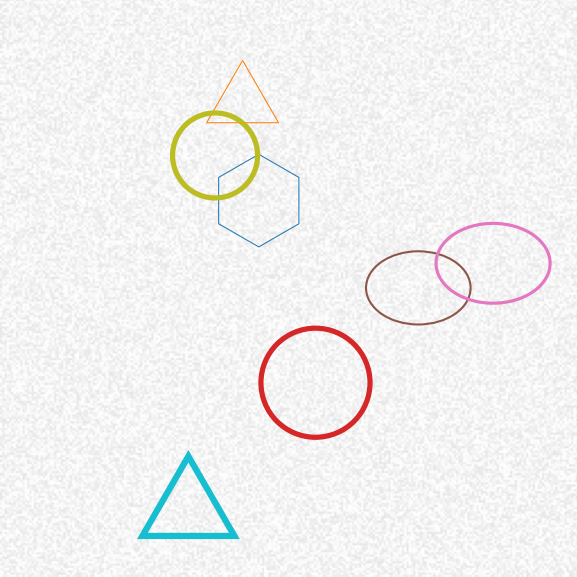[{"shape": "hexagon", "thickness": 0.5, "radius": 0.4, "center": [0.448, 0.652]}, {"shape": "triangle", "thickness": 0.5, "radius": 0.36, "center": [0.42, 0.823]}, {"shape": "circle", "thickness": 2.5, "radius": 0.47, "center": [0.546, 0.336]}, {"shape": "oval", "thickness": 1, "radius": 0.45, "center": [0.724, 0.501]}, {"shape": "oval", "thickness": 1.5, "radius": 0.49, "center": [0.854, 0.543]}, {"shape": "circle", "thickness": 2.5, "radius": 0.37, "center": [0.372, 0.73]}, {"shape": "triangle", "thickness": 3, "radius": 0.46, "center": [0.326, 0.117]}]